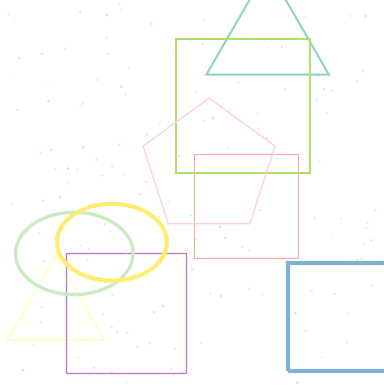[{"shape": "triangle", "thickness": 1.5, "radius": 0.92, "center": [0.695, 0.898]}, {"shape": "triangle", "thickness": 1, "radius": 0.74, "center": [0.145, 0.19]}, {"shape": "square", "thickness": 0.5, "radius": 0.67, "center": [0.639, 0.465]}, {"shape": "square", "thickness": 3, "radius": 0.7, "center": [0.888, 0.177]}, {"shape": "square", "thickness": 1.5, "radius": 0.87, "center": [0.63, 0.725]}, {"shape": "pentagon", "thickness": 1, "radius": 0.9, "center": [0.543, 0.565]}, {"shape": "square", "thickness": 1, "radius": 0.78, "center": [0.327, 0.187]}, {"shape": "oval", "thickness": 2.5, "radius": 0.76, "center": [0.193, 0.342]}, {"shape": "oval", "thickness": 3, "radius": 0.71, "center": [0.291, 0.371]}]